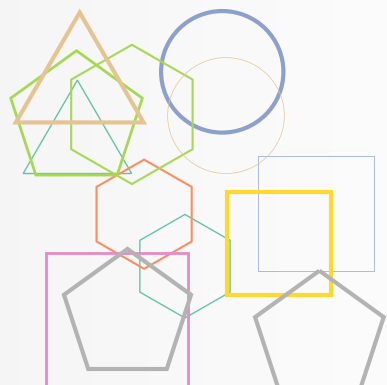[{"shape": "hexagon", "thickness": 1, "radius": 0.67, "center": [0.477, 0.309]}, {"shape": "triangle", "thickness": 1, "radius": 0.81, "center": [0.2, 0.63]}, {"shape": "hexagon", "thickness": 1.5, "radius": 0.71, "center": [0.372, 0.444]}, {"shape": "square", "thickness": 0.5, "radius": 0.75, "center": [0.815, 0.446]}, {"shape": "circle", "thickness": 3, "radius": 0.79, "center": [0.574, 0.813]}, {"shape": "square", "thickness": 2, "radius": 0.92, "center": [0.302, 0.16]}, {"shape": "hexagon", "thickness": 1.5, "radius": 0.9, "center": [0.34, 0.703]}, {"shape": "pentagon", "thickness": 2, "radius": 0.89, "center": [0.197, 0.69]}, {"shape": "square", "thickness": 3, "radius": 0.67, "center": [0.72, 0.367]}, {"shape": "circle", "thickness": 0.5, "radius": 0.75, "center": [0.583, 0.7]}, {"shape": "triangle", "thickness": 3, "radius": 0.95, "center": [0.206, 0.777]}, {"shape": "pentagon", "thickness": 3, "radius": 0.87, "center": [0.824, 0.122]}, {"shape": "pentagon", "thickness": 3, "radius": 0.86, "center": [0.329, 0.181]}]